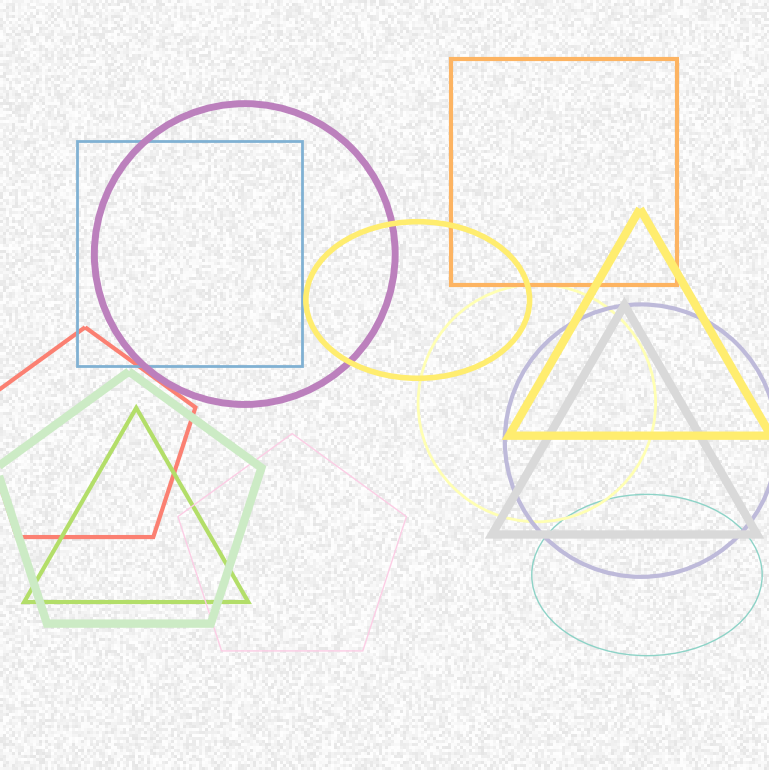[{"shape": "oval", "thickness": 0.5, "radius": 0.75, "center": [0.84, 0.253]}, {"shape": "circle", "thickness": 1, "radius": 0.77, "center": [0.697, 0.477]}, {"shape": "circle", "thickness": 1.5, "radius": 0.88, "center": [0.833, 0.428]}, {"shape": "pentagon", "thickness": 1.5, "radius": 0.75, "center": [0.111, 0.424]}, {"shape": "square", "thickness": 1, "radius": 0.73, "center": [0.246, 0.67]}, {"shape": "square", "thickness": 1.5, "radius": 0.74, "center": [0.732, 0.777]}, {"shape": "triangle", "thickness": 1.5, "radius": 0.84, "center": [0.177, 0.302]}, {"shape": "pentagon", "thickness": 0.5, "radius": 0.78, "center": [0.379, 0.281]}, {"shape": "triangle", "thickness": 3, "radius": 0.99, "center": [0.811, 0.405]}, {"shape": "circle", "thickness": 2.5, "radius": 0.98, "center": [0.318, 0.67]}, {"shape": "pentagon", "thickness": 3, "radius": 0.91, "center": [0.167, 0.337]}, {"shape": "triangle", "thickness": 3, "radius": 0.98, "center": [0.831, 0.532]}, {"shape": "oval", "thickness": 2, "radius": 0.73, "center": [0.543, 0.61]}]